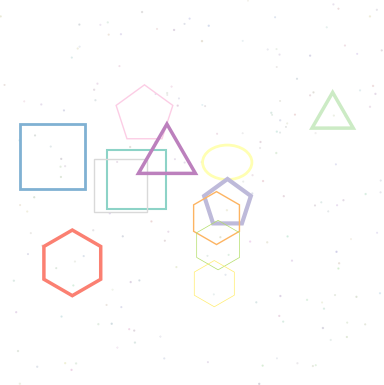[{"shape": "square", "thickness": 1.5, "radius": 0.39, "center": [0.355, 0.533]}, {"shape": "oval", "thickness": 2, "radius": 0.32, "center": [0.59, 0.578]}, {"shape": "pentagon", "thickness": 3, "radius": 0.32, "center": [0.591, 0.471]}, {"shape": "hexagon", "thickness": 2.5, "radius": 0.43, "center": [0.188, 0.317]}, {"shape": "square", "thickness": 2, "radius": 0.42, "center": [0.138, 0.595]}, {"shape": "hexagon", "thickness": 1, "radius": 0.34, "center": [0.562, 0.434]}, {"shape": "hexagon", "thickness": 0.5, "radius": 0.32, "center": [0.567, 0.363]}, {"shape": "pentagon", "thickness": 1, "radius": 0.39, "center": [0.375, 0.702]}, {"shape": "square", "thickness": 1, "radius": 0.34, "center": [0.314, 0.517]}, {"shape": "triangle", "thickness": 2.5, "radius": 0.43, "center": [0.434, 0.592]}, {"shape": "triangle", "thickness": 2.5, "radius": 0.31, "center": [0.864, 0.698]}, {"shape": "hexagon", "thickness": 0.5, "radius": 0.3, "center": [0.557, 0.263]}]